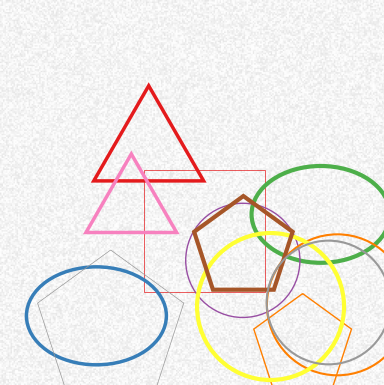[{"shape": "triangle", "thickness": 2.5, "radius": 0.82, "center": [0.386, 0.613]}, {"shape": "square", "thickness": 0.5, "radius": 0.79, "center": [0.531, 0.4]}, {"shape": "oval", "thickness": 2.5, "radius": 0.91, "center": [0.25, 0.18]}, {"shape": "oval", "thickness": 3, "radius": 0.9, "center": [0.833, 0.443]}, {"shape": "circle", "thickness": 1, "radius": 0.74, "center": [0.631, 0.324]}, {"shape": "pentagon", "thickness": 1, "radius": 0.67, "center": [0.786, 0.104]}, {"shape": "circle", "thickness": 1.5, "radius": 0.92, "center": [0.876, 0.208]}, {"shape": "circle", "thickness": 3, "radius": 0.95, "center": [0.703, 0.204]}, {"shape": "pentagon", "thickness": 3, "radius": 0.67, "center": [0.632, 0.356]}, {"shape": "triangle", "thickness": 2.5, "radius": 0.68, "center": [0.341, 0.464]}, {"shape": "circle", "thickness": 1.5, "radius": 0.8, "center": [0.853, 0.214]}, {"shape": "pentagon", "thickness": 0.5, "radius": 1.0, "center": [0.287, 0.151]}]